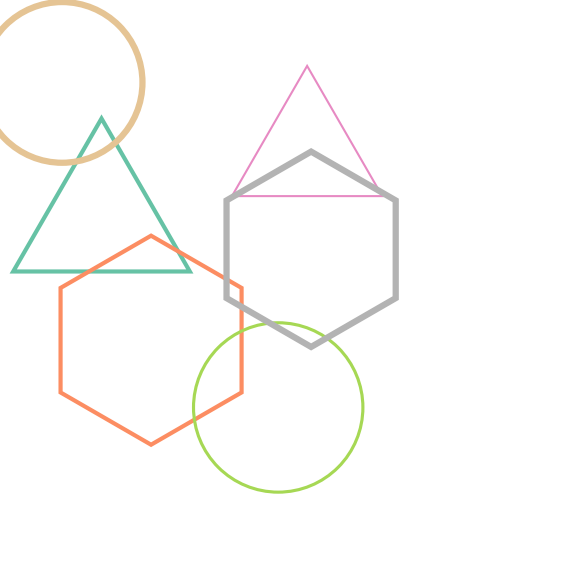[{"shape": "triangle", "thickness": 2, "radius": 0.88, "center": [0.176, 0.617]}, {"shape": "hexagon", "thickness": 2, "radius": 0.9, "center": [0.262, 0.41]}, {"shape": "triangle", "thickness": 1, "radius": 0.75, "center": [0.532, 0.735]}, {"shape": "circle", "thickness": 1.5, "radius": 0.73, "center": [0.482, 0.294]}, {"shape": "circle", "thickness": 3, "radius": 0.7, "center": [0.108, 0.856]}, {"shape": "hexagon", "thickness": 3, "radius": 0.85, "center": [0.539, 0.568]}]